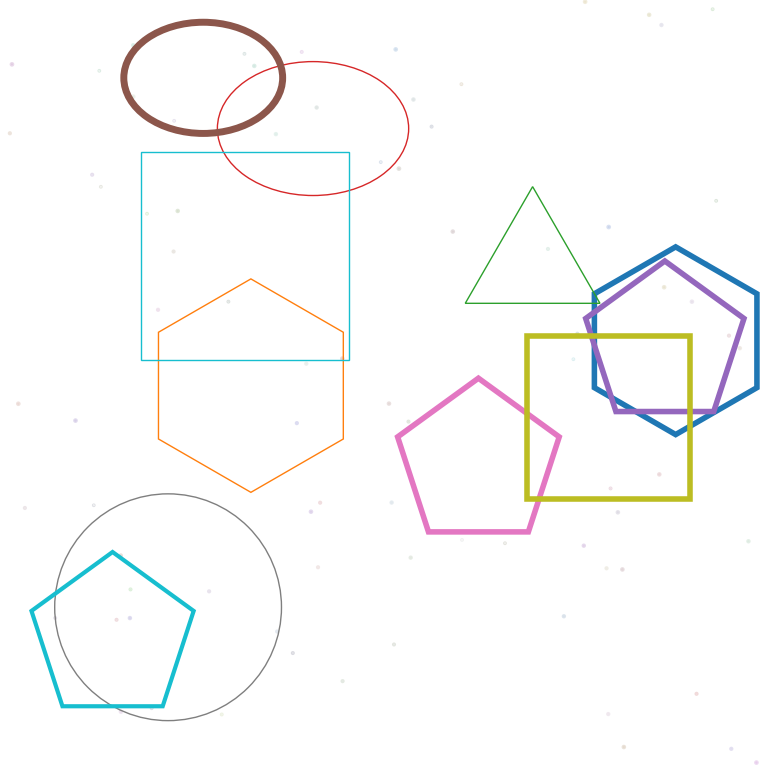[{"shape": "hexagon", "thickness": 2, "radius": 0.61, "center": [0.877, 0.557]}, {"shape": "hexagon", "thickness": 0.5, "radius": 0.69, "center": [0.326, 0.499]}, {"shape": "triangle", "thickness": 0.5, "radius": 0.5, "center": [0.692, 0.657]}, {"shape": "oval", "thickness": 0.5, "radius": 0.62, "center": [0.407, 0.833]}, {"shape": "pentagon", "thickness": 2, "radius": 0.54, "center": [0.863, 0.553]}, {"shape": "oval", "thickness": 2.5, "radius": 0.52, "center": [0.264, 0.899]}, {"shape": "pentagon", "thickness": 2, "radius": 0.55, "center": [0.621, 0.398]}, {"shape": "circle", "thickness": 0.5, "radius": 0.74, "center": [0.218, 0.211]}, {"shape": "square", "thickness": 2, "radius": 0.53, "center": [0.79, 0.458]}, {"shape": "pentagon", "thickness": 1.5, "radius": 0.55, "center": [0.146, 0.172]}, {"shape": "square", "thickness": 0.5, "radius": 0.67, "center": [0.318, 0.667]}]